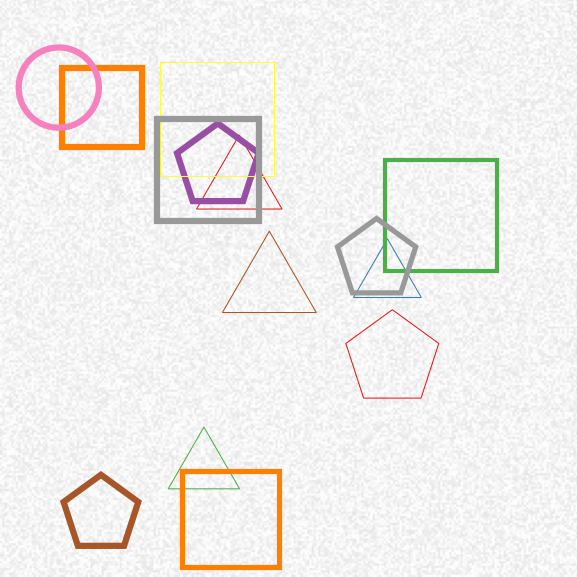[{"shape": "triangle", "thickness": 0.5, "radius": 0.43, "center": [0.414, 0.68]}, {"shape": "pentagon", "thickness": 0.5, "radius": 0.42, "center": [0.679, 0.378]}, {"shape": "triangle", "thickness": 0.5, "radius": 0.34, "center": [0.671, 0.518]}, {"shape": "triangle", "thickness": 0.5, "radius": 0.36, "center": [0.353, 0.188]}, {"shape": "square", "thickness": 2, "radius": 0.48, "center": [0.764, 0.626]}, {"shape": "pentagon", "thickness": 3, "radius": 0.37, "center": [0.377, 0.711]}, {"shape": "square", "thickness": 2.5, "radius": 0.42, "center": [0.399, 0.1]}, {"shape": "square", "thickness": 3, "radius": 0.34, "center": [0.177, 0.813]}, {"shape": "square", "thickness": 0.5, "radius": 0.49, "center": [0.376, 0.793]}, {"shape": "triangle", "thickness": 0.5, "radius": 0.47, "center": [0.466, 0.505]}, {"shape": "pentagon", "thickness": 3, "radius": 0.34, "center": [0.175, 0.109]}, {"shape": "circle", "thickness": 3, "radius": 0.35, "center": [0.102, 0.847]}, {"shape": "square", "thickness": 3, "radius": 0.44, "center": [0.36, 0.704]}, {"shape": "pentagon", "thickness": 2.5, "radius": 0.36, "center": [0.652, 0.55]}]